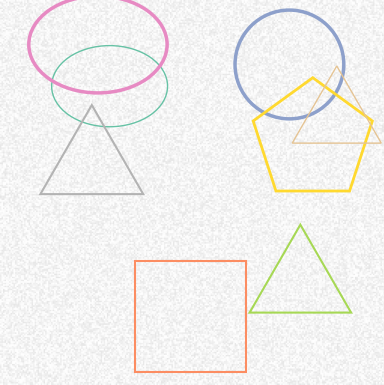[{"shape": "oval", "thickness": 1, "radius": 0.75, "center": [0.285, 0.776]}, {"shape": "square", "thickness": 1.5, "radius": 0.72, "center": [0.494, 0.178]}, {"shape": "circle", "thickness": 2.5, "radius": 0.71, "center": [0.752, 0.833]}, {"shape": "oval", "thickness": 2.5, "radius": 0.9, "center": [0.254, 0.884]}, {"shape": "triangle", "thickness": 1.5, "radius": 0.76, "center": [0.78, 0.264]}, {"shape": "pentagon", "thickness": 2, "radius": 0.81, "center": [0.812, 0.635]}, {"shape": "triangle", "thickness": 1, "radius": 0.67, "center": [0.875, 0.695]}, {"shape": "triangle", "thickness": 1.5, "radius": 0.77, "center": [0.238, 0.573]}]